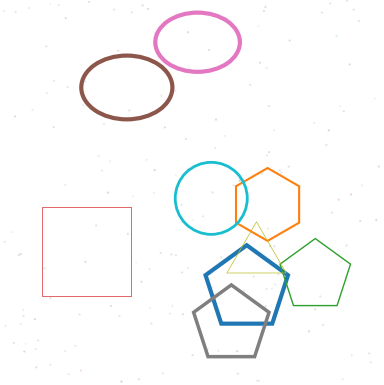[{"shape": "pentagon", "thickness": 3, "radius": 0.56, "center": [0.641, 0.25]}, {"shape": "hexagon", "thickness": 1.5, "radius": 0.47, "center": [0.695, 0.469]}, {"shape": "pentagon", "thickness": 1, "radius": 0.48, "center": [0.819, 0.284]}, {"shape": "square", "thickness": 0.5, "radius": 0.58, "center": [0.224, 0.346]}, {"shape": "oval", "thickness": 3, "radius": 0.59, "center": [0.329, 0.773]}, {"shape": "oval", "thickness": 3, "radius": 0.55, "center": [0.513, 0.89]}, {"shape": "pentagon", "thickness": 2.5, "radius": 0.51, "center": [0.601, 0.157]}, {"shape": "triangle", "thickness": 0.5, "radius": 0.44, "center": [0.666, 0.335]}, {"shape": "circle", "thickness": 2, "radius": 0.47, "center": [0.549, 0.485]}]